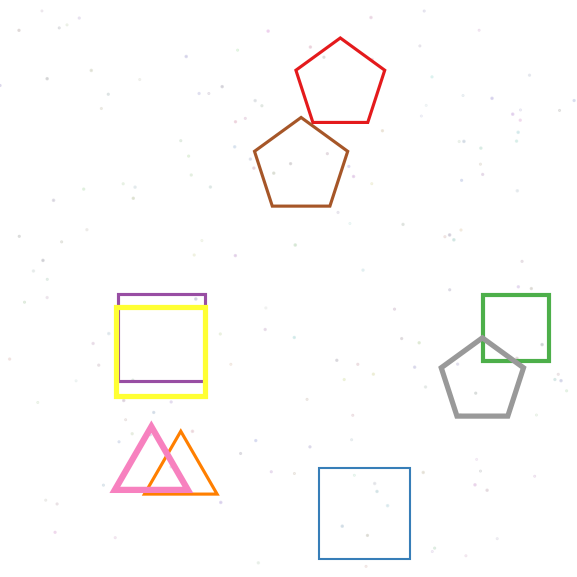[{"shape": "pentagon", "thickness": 1.5, "radius": 0.4, "center": [0.589, 0.853]}, {"shape": "square", "thickness": 1, "radius": 0.4, "center": [0.631, 0.11]}, {"shape": "square", "thickness": 2, "radius": 0.29, "center": [0.893, 0.432]}, {"shape": "square", "thickness": 1.5, "radius": 0.37, "center": [0.279, 0.414]}, {"shape": "triangle", "thickness": 1.5, "radius": 0.36, "center": [0.313, 0.18]}, {"shape": "square", "thickness": 2.5, "radius": 0.38, "center": [0.278, 0.391]}, {"shape": "pentagon", "thickness": 1.5, "radius": 0.42, "center": [0.521, 0.711]}, {"shape": "triangle", "thickness": 3, "radius": 0.37, "center": [0.262, 0.187]}, {"shape": "pentagon", "thickness": 2.5, "radius": 0.37, "center": [0.835, 0.339]}]